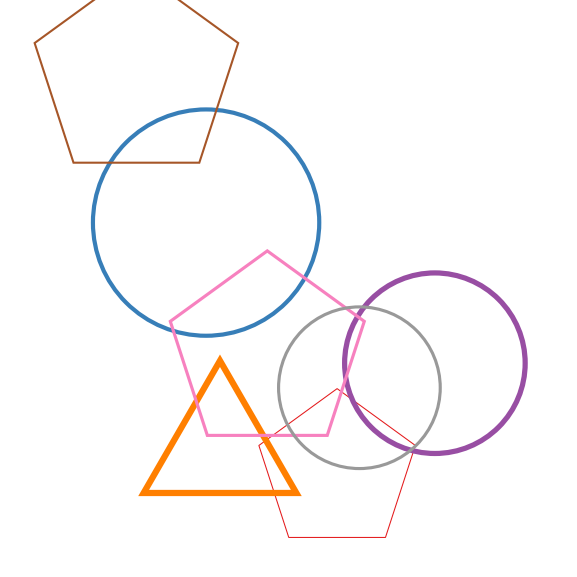[{"shape": "pentagon", "thickness": 0.5, "radius": 0.71, "center": [0.584, 0.184]}, {"shape": "circle", "thickness": 2, "radius": 0.98, "center": [0.357, 0.614]}, {"shape": "circle", "thickness": 2.5, "radius": 0.78, "center": [0.753, 0.37]}, {"shape": "triangle", "thickness": 3, "radius": 0.76, "center": [0.381, 0.222]}, {"shape": "pentagon", "thickness": 1, "radius": 0.93, "center": [0.236, 0.867]}, {"shape": "pentagon", "thickness": 1.5, "radius": 0.88, "center": [0.463, 0.388]}, {"shape": "circle", "thickness": 1.5, "radius": 0.7, "center": [0.622, 0.328]}]